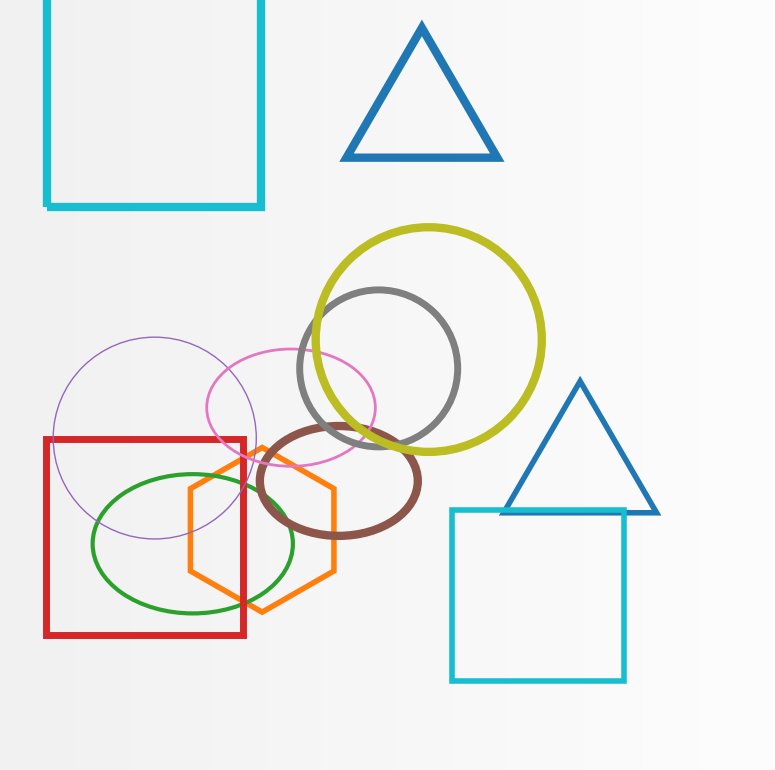[{"shape": "triangle", "thickness": 2, "radius": 0.57, "center": [0.749, 0.391]}, {"shape": "triangle", "thickness": 3, "radius": 0.56, "center": [0.544, 0.851]}, {"shape": "hexagon", "thickness": 2, "radius": 0.53, "center": [0.338, 0.312]}, {"shape": "oval", "thickness": 1.5, "radius": 0.65, "center": [0.249, 0.294]}, {"shape": "square", "thickness": 2.5, "radius": 0.64, "center": [0.186, 0.302]}, {"shape": "circle", "thickness": 0.5, "radius": 0.66, "center": [0.2, 0.431]}, {"shape": "oval", "thickness": 3, "radius": 0.51, "center": [0.437, 0.375]}, {"shape": "oval", "thickness": 1, "radius": 0.54, "center": [0.376, 0.471]}, {"shape": "circle", "thickness": 2.5, "radius": 0.51, "center": [0.489, 0.522]}, {"shape": "circle", "thickness": 3, "radius": 0.73, "center": [0.553, 0.559]}, {"shape": "square", "thickness": 2, "radius": 0.56, "center": [0.694, 0.227]}, {"shape": "square", "thickness": 3, "radius": 0.69, "center": [0.199, 0.869]}]